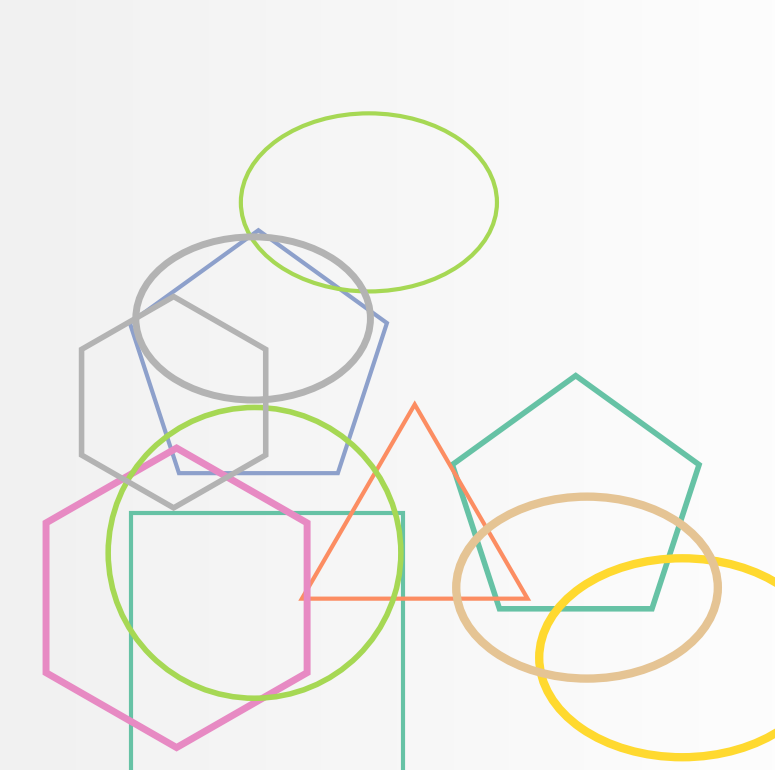[{"shape": "pentagon", "thickness": 2, "radius": 0.84, "center": [0.743, 0.345]}, {"shape": "square", "thickness": 1.5, "radius": 0.88, "center": [0.344, 0.158]}, {"shape": "triangle", "thickness": 1.5, "radius": 0.84, "center": [0.535, 0.307]}, {"shape": "pentagon", "thickness": 1.5, "radius": 0.87, "center": [0.333, 0.527]}, {"shape": "hexagon", "thickness": 2.5, "radius": 0.97, "center": [0.228, 0.224]}, {"shape": "oval", "thickness": 1.5, "radius": 0.83, "center": [0.476, 0.737]}, {"shape": "circle", "thickness": 2, "radius": 0.94, "center": [0.328, 0.282]}, {"shape": "oval", "thickness": 3, "radius": 0.92, "center": [0.88, 0.146]}, {"shape": "oval", "thickness": 3, "radius": 0.84, "center": [0.757, 0.237]}, {"shape": "hexagon", "thickness": 2, "radius": 0.69, "center": [0.224, 0.478]}, {"shape": "oval", "thickness": 2.5, "radius": 0.76, "center": [0.327, 0.586]}]